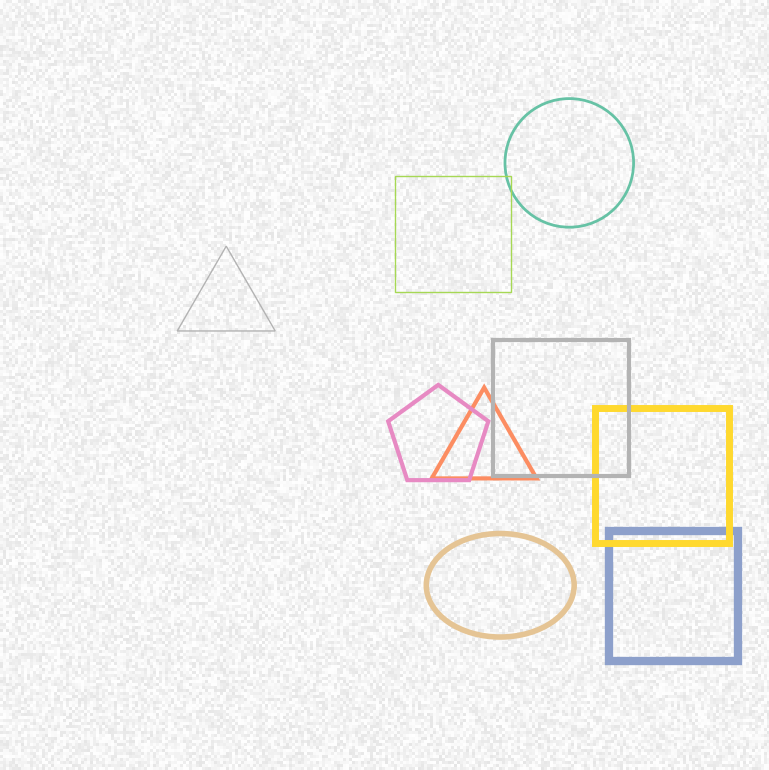[{"shape": "circle", "thickness": 1, "radius": 0.42, "center": [0.739, 0.788]}, {"shape": "triangle", "thickness": 1.5, "radius": 0.39, "center": [0.629, 0.418]}, {"shape": "square", "thickness": 3, "radius": 0.42, "center": [0.875, 0.226]}, {"shape": "pentagon", "thickness": 1.5, "radius": 0.34, "center": [0.569, 0.432]}, {"shape": "square", "thickness": 0.5, "radius": 0.38, "center": [0.588, 0.696]}, {"shape": "square", "thickness": 2.5, "radius": 0.44, "center": [0.86, 0.382]}, {"shape": "oval", "thickness": 2, "radius": 0.48, "center": [0.65, 0.24]}, {"shape": "square", "thickness": 1.5, "radius": 0.44, "center": [0.729, 0.47]}, {"shape": "triangle", "thickness": 0.5, "radius": 0.37, "center": [0.294, 0.607]}]